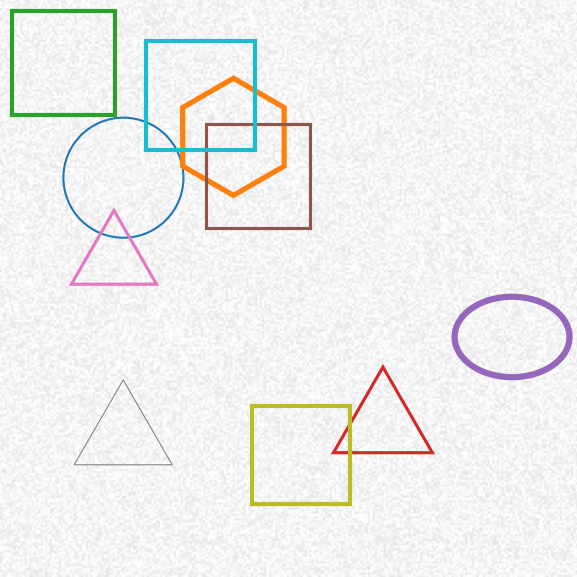[{"shape": "circle", "thickness": 1, "radius": 0.52, "center": [0.214, 0.691]}, {"shape": "hexagon", "thickness": 2.5, "radius": 0.51, "center": [0.404, 0.762]}, {"shape": "square", "thickness": 2, "radius": 0.45, "center": [0.11, 0.89]}, {"shape": "triangle", "thickness": 1.5, "radius": 0.49, "center": [0.663, 0.265]}, {"shape": "oval", "thickness": 3, "radius": 0.5, "center": [0.887, 0.416]}, {"shape": "square", "thickness": 1.5, "radius": 0.45, "center": [0.447, 0.695]}, {"shape": "triangle", "thickness": 1.5, "radius": 0.43, "center": [0.197, 0.55]}, {"shape": "triangle", "thickness": 0.5, "radius": 0.49, "center": [0.213, 0.243]}, {"shape": "square", "thickness": 2, "radius": 0.42, "center": [0.521, 0.212]}, {"shape": "square", "thickness": 2, "radius": 0.47, "center": [0.348, 0.833]}]